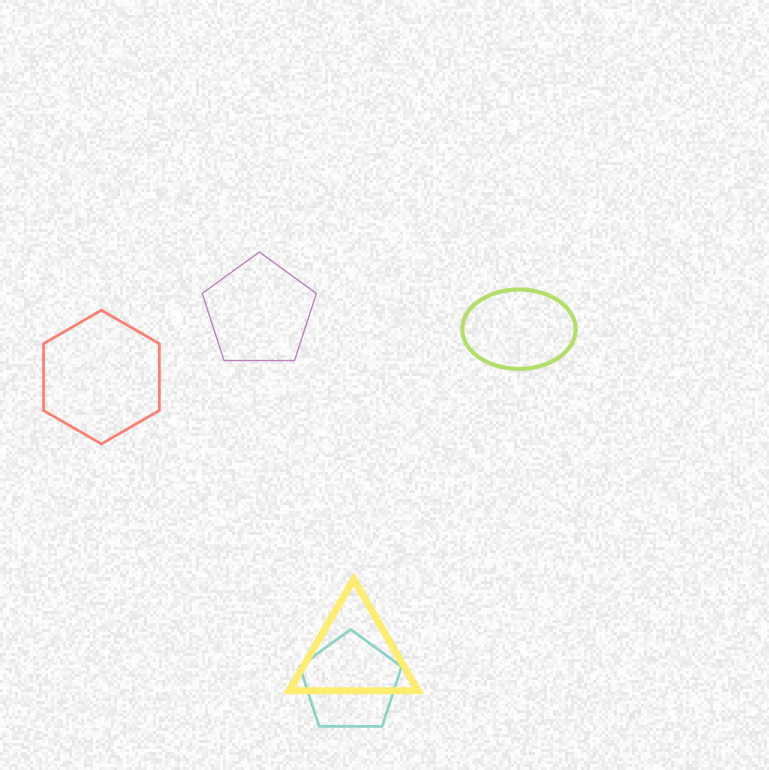[{"shape": "pentagon", "thickness": 1, "radius": 0.35, "center": [0.455, 0.113]}, {"shape": "hexagon", "thickness": 1, "radius": 0.43, "center": [0.132, 0.51]}, {"shape": "oval", "thickness": 1.5, "radius": 0.37, "center": [0.674, 0.572]}, {"shape": "pentagon", "thickness": 0.5, "radius": 0.39, "center": [0.337, 0.595]}, {"shape": "triangle", "thickness": 2.5, "radius": 0.48, "center": [0.459, 0.151]}]